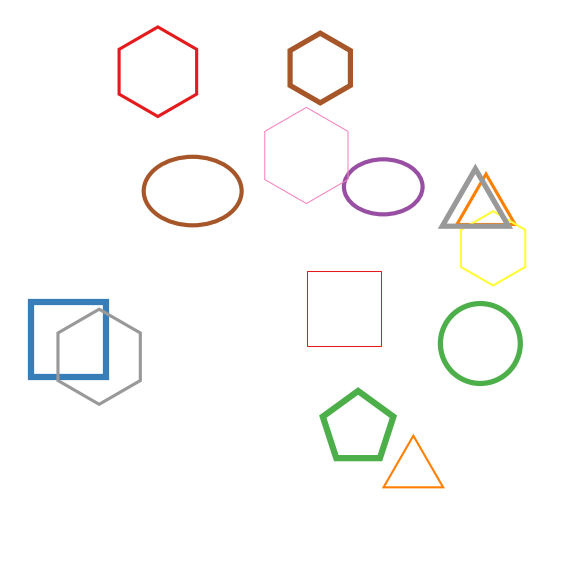[{"shape": "square", "thickness": 0.5, "radius": 0.32, "center": [0.595, 0.465]}, {"shape": "hexagon", "thickness": 1.5, "radius": 0.39, "center": [0.273, 0.875]}, {"shape": "square", "thickness": 3, "radius": 0.32, "center": [0.118, 0.411]}, {"shape": "circle", "thickness": 2.5, "radius": 0.35, "center": [0.832, 0.404]}, {"shape": "pentagon", "thickness": 3, "radius": 0.32, "center": [0.62, 0.258]}, {"shape": "oval", "thickness": 2, "radius": 0.34, "center": [0.664, 0.676]}, {"shape": "triangle", "thickness": 1.5, "radius": 0.29, "center": [0.842, 0.64]}, {"shape": "triangle", "thickness": 1, "radius": 0.3, "center": [0.716, 0.185]}, {"shape": "hexagon", "thickness": 1, "radius": 0.32, "center": [0.854, 0.569]}, {"shape": "oval", "thickness": 2, "radius": 0.42, "center": [0.334, 0.668]}, {"shape": "hexagon", "thickness": 2.5, "radius": 0.3, "center": [0.555, 0.881]}, {"shape": "hexagon", "thickness": 0.5, "radius": 0.42, "center": [0.531, 0.73]}, {"shape": "hexagon", "thickness": 1.5, "radius": 0.41, "center": [0.172, 0.381]}, {"shape": "triangle", "thickness": 2.5, "radius": 0.33, "center": [0.823, 0.641]}]